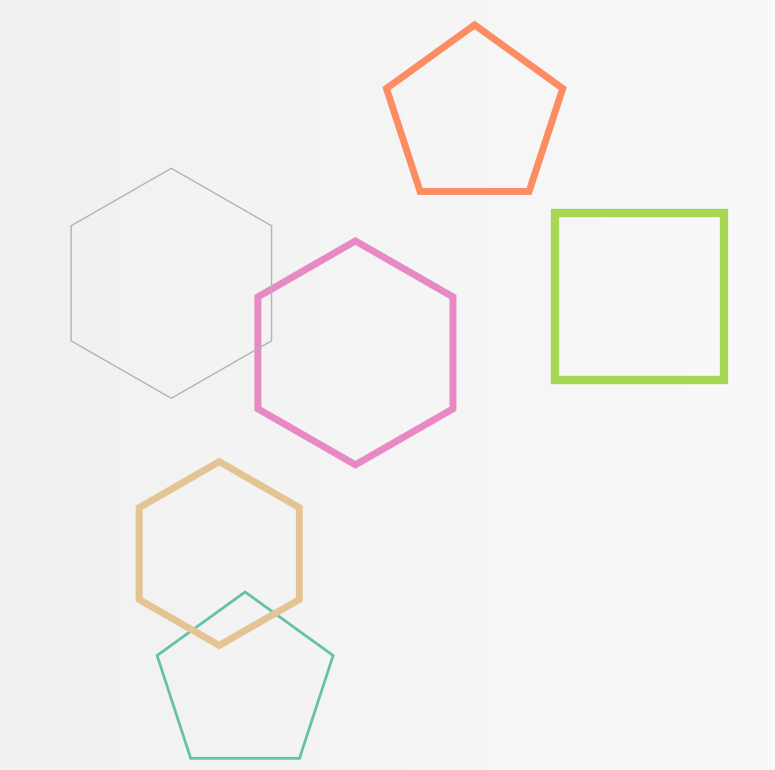[{"shape": "pentagon", "thickness": 1, "radius": 0.6, "center": [0.316, 0.112]}, {"shape": "pentagon", "thickness": 2.5, "radius": 0.6, "center": [0.612, 0.848]}, {"shape": "hexagon", "thickness": 2.5, "radius": 0.73, "center": [0.459, 0.542]}, {"shape": "square", "thickness": 3, "radius": 0.54, "center": [0.825, 0.615]}, {"shape": "hexagon", "thickness": 2.5, "radius": 0.6, "center": [0.283, 0.281]}, {"shape": "hexagon", "thickness": 0.5, "radius": 0.75, "center": [0.221, 0.632]}]